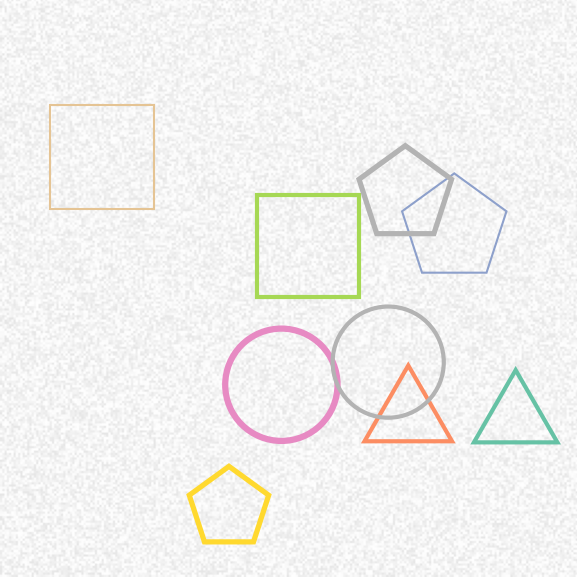[{"shape": "triangle", "thickness": 2, "radius": 0.42, "center": [0.893, 0.275]}, {"shape": "triangle", "thickness": 2, "radius": 0.44, "center": [0.707, 0.279]}, {"shape": "pentagon", "thickness": 1, "radius": 0.48, "center": [0.787, 0.604]}, {"shape": "circle", "thickness": 3, "radius": 0.49, "center": [0.487, 0.333]}, {"shape": "square", "thickness": 2, "radius": 0.44, "center": [0.533, 0.573]}, {"shape": "pentagon", "thickness": 2.5, "radius": 0.36, "center": [0.396, 0.119]}, {"shape": "square", "thickness": 1, "radius": 0.45, "center": [0.177, 0.727]}, {"shape": "pentagon", "thickness": 2.5, "radius": 0.42, "center": [0.702, 0.663]}, {"shape": "circle", "thickness": 2, "radius": 0.48, "center": [0.672, 0.372]}]